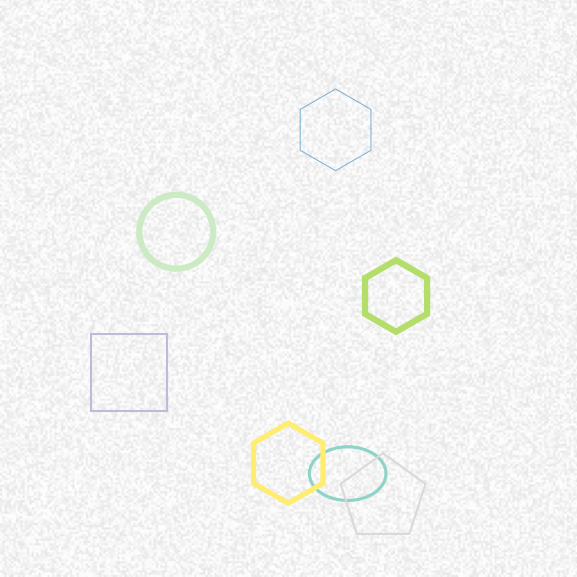[{"shape": "oval", "thickness": 1.5, "radius": 0.33, "center": [0.602, 0.179]}, {"shape": "square", "thickness": 1, "radius": 0.33, "center": [0.223, 0.354]}, {"shape": "hexagon", "thickness": 0.5, "radius": 0.35, "center": [0.581, 0.774]}, {"shape": "hexagon", "thickness": 3, "radius": 0.31, "center": [0.686, 0.487]}, {"shape": "pentagon", "thickness": 1, "radius": 0.39, "center": [0.663, 0.137]}, {"shape": "circle", "thickness": 3, "radius": 0.32, "center": [0.305, 0.598]}, {"shape": "hexagon", "thickness": 2.5, "radius": 0.35, "center": [0.499, 0.197]}]